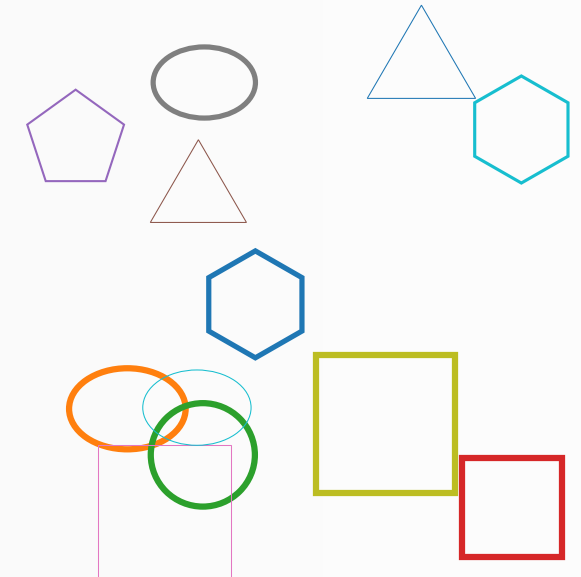[{"shape": "triangle", "thickness": 0.5, "radius": 0.54, "center": [0.725, 0.883]}, {"shape": "hexagon", "thickness": 2.5, "radius": 0.46, "center": [0.439, 0.472]}, {"shape": "oval", "thickness": 3, "radius": 0.5, "center": [0.219, 0.291]}, {"shape": "circle", "thickness": 3, "radius": 0.45, "center": [0.349, 0.211]}, {"shape": "square", "thickness": 3, "radius": 0.43, "center": [0.88, 0.12]}, {"shape": "pentagon", "thickness": 1, "radius": 0.44, "center": [0.13, 0.756]}, {"shape": "triangle", "thickness": 0.5, "radius": 0.48, "center": [0.341, 0.662]}, {"shape": "square", "thickness": 0.5, "radius": 0.57, "center": [0.283, 0.113]}, {"shape": "oval", "thickness": 2.5, "radius": 0.44, "center": [0.351, 0.856]}, {"shape": "square", "thickness": 3, "radius": 0.6, "center": [0.664, 0.265]}, {"shape": "oval", "thickness": 0.5, "radius": 0.47, "center": [0.339, 0.293]}, {"shape": "hexagon", "thickness": 1.5, "radius": 0.46, "center": [0.897, 0.775]}]